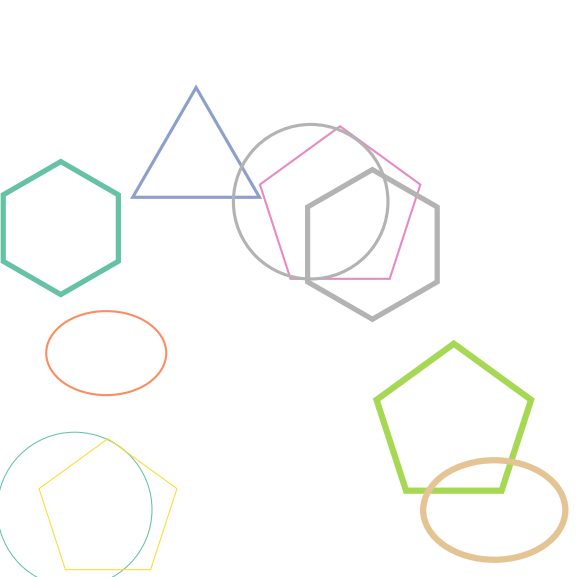[{"shape": "hexagon", "thickness": 2.5, "radius": 0.58, "center": [0.105, 0.604]}, {"shape": "circle", "thickness": 0.5, "radius": 0.67, "center": [0.129, 0.117]}, {"shape": "oval", "thickness": 1, "radius": 0.52, "center": [0.184, 0.388]}, {"shape": "triangle", "thickness": 1.5, "radius": 0.63, "center": [0.34, 0.721]}, {"shape": "pentagon", "thickness": 1, "radius": 0.73, "center": [0.589, 0.634]}, {"shape": "pentagon", "thickness": 3, "radius": 0.7, "center": [0.786, 0.263]}, {"shape": "pentagon", "thickness": 0.5, "radius": 0.63, "center": [0.187, 0.114]}, {"shape": "oval", "thickness": 3, "radius": 0.62, "center": [0.856, 0.116]}, {"shape": "circle", "thickness": 1.5, "radius": 0.67, "center": [0.538, 0.65]}, {"shape": "hexagon", "thickness": 2.5, "radius": 0.65, "center": [0.645, 0.576]}]